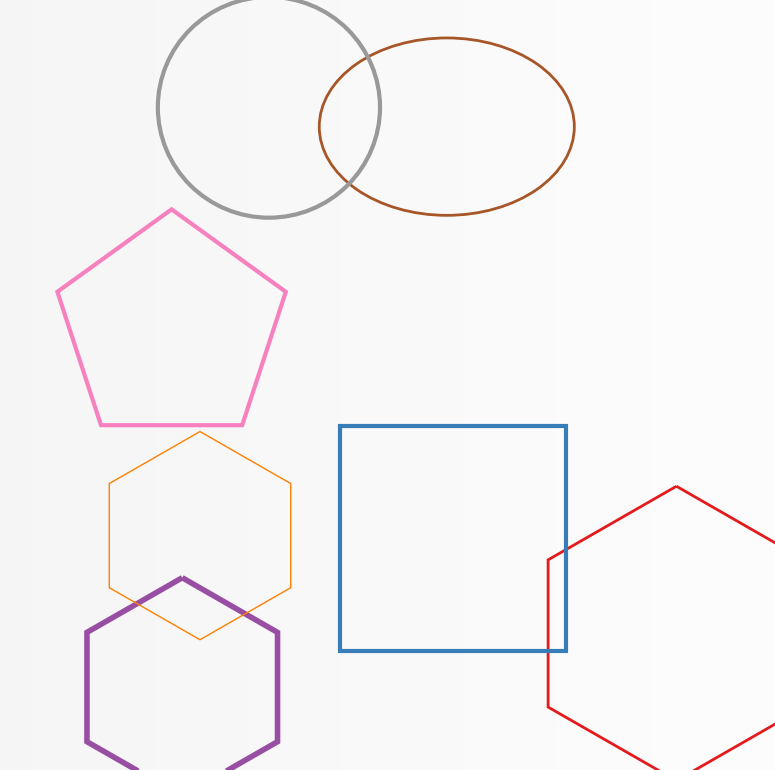[{"shape": "hexagon", "thickness": 1, "radius": 0.96, "center": [0.873, 0.177]}, {"shape": "square", "thickness": 1.5, "radius": 0.73, "center": [0.585, 0.3]}, {"shape": "hexagon", "thickness": 2, "radius": 0.71, "center": [0.235, 0.108]}, {"shape": "hexagon", "thickness": 0.5, "radius": 0.68, "center": [0.258, 0.304]}, {"shape": "oval", "thickness": 1, "radius": 0.82, "center": [0.577, 0.836]}, {"shape": "pentagon", "thickness": 1.5, "radius": 0.77, "center": [0.221, 0.573]}, {"shape": "circle", "thickness": 1.5, "radius": 0.72, "center": [0.347, 0.861]}]